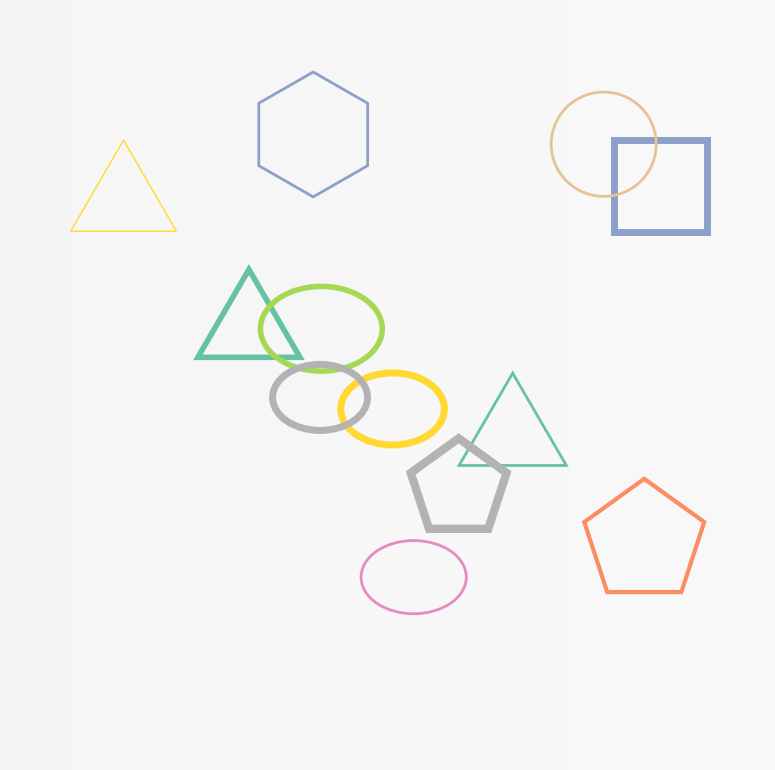[{"shape": "triangle", "thickness": 2, "radius": 0.38, "center": [0.321, 0.574]}, {"shape": "triangle", "thickness": 1, "radius": 0.4, "center": [0.662, 0.435]}, {"shape": "pentagon", "thickness": 1.5, "radius": 0.41, "center": [0.831, 0.297]}, {"shape": "hexagon", "thickness": 1, "radius": 0.41, "center": [0.404, 0.825]}, {"shape": "square", "thickness": 2.5, "radius": 0.3, "center": [0.853, 0.759]}, {"shape": "oval", "thickness": 1, "radius": 0.34, "center": [0.534, 0.25]}, {"shape": "oval", "thickness": 2, "radius": 0.39, "center": [0.415, 0.573]}, {"shape": "oval", "thickness": 2.5, "radius": 0.33, "center": [0.507, 0.469]}, {"shape": "triangle", "thickness": 0.5, "radius": 0.39, "center": [0.159, 0.739]}, {"shape": "circle", "thickness": 1, "radius": 0.34, "center": [0.779, 0.813]}, {"shape": "pentagon", "thickness": 3, "radius": 0.32, "center": [0.592, 0.366]}, {"shape": "oval", "thickness": 2.5, "radius": 0.31, "center": [0.413, 0.484]}]